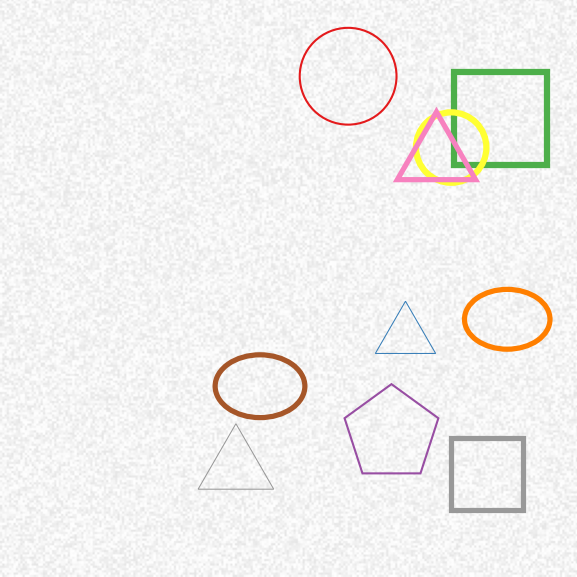[{"shape": "circle", "thickness": 1, "radius": 0.42, "center": [0.603, 0.867]}, {"shape": "triangle", "thickness": 0.5, "radius": 0.3, "center": [0.702, 0.417]}, {"shape": "square", "thickness": 3, "radius": 0.4, "center": [0.866, 0.795]}, {"shape": "pentagon", "thickness": 1, "radius": 0.43, "center": [0.678, 0.249]}, {"shape": "oval", "thickness": 2.5, "radius": 0.37, "center": [0.878, 0.446]}, {"shape": "circle", "thickness": 3, "radius": 0.3, "center": [0.781, 0.744]}, {"shape": "oval", "thickness": 2.5, "radius": 0.39, "center": [0.45, 0.33]}, {"shape": "triangle", "thickness": 2.5, "radius": 0.39, "center": [0.756, 0.727]}, {"shape": "triangle", "thickness": 0.5, "radius": 0.38, "center": [0.409, 0.19]}, {"shape": "square", "thickness": 2.5, "radius": 0.31, "center": [0.843, 0.178]}]